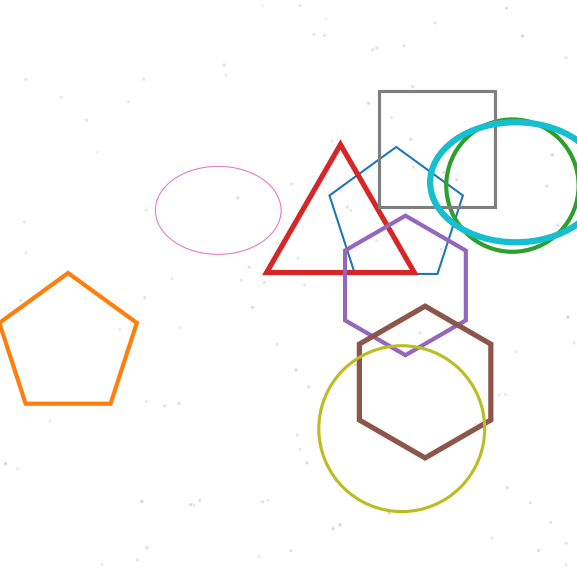[{"shape": "pentagon", "thickness": 1, "radius": 0.61, "center": [0.686, 0.623]}, {"shape": "pentagon", "thickness": 2, "radius": 0.63, "center": [0.118, 0.401]}, {"shape": "circle", "thickness": 2, "radius": 0.57, "center": [0.887, 0.678]}, {"shape": "triangle", "thickness": 2.5, "radius": 0.74, "center": [0.59, 0.601]}, {"shape": "hexagon", "thickness": 2, "radius": 0.6, "center": [0.702, 0.505]}, {"shape": "hexagon", "thickness": 2.5, "radius": 0.66, "center": [0.736, 0.338]}, {"shape": "oval", "thickness": 0.5, "radius": 0.54, "center": [0.378, 0.635]}, {"shape": "square", "thickness": 1.5, "radius": 0.5, "center": [0.757, 0.742]}, {"shape": "circle", "thickness": 1.5, "radius": 0.72, "center": [0.696, 0.257]}, {"shape": "oval", "thickness": 3, "radius": 0.74, "center": [0.893, 0.684]}]